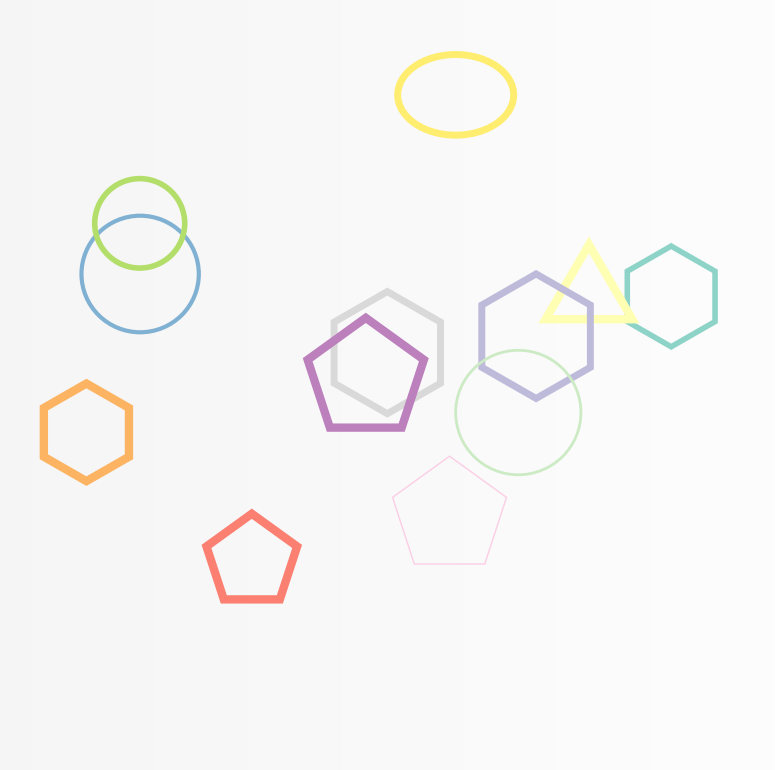[{"shape": "hexagon", "thickness": 2, "radius": 0.33, "center": [0.866, 0.615]}, {"shape": "triangle", "thickness": 3, "radius": 0.32, "center": [0.76, 0.618]}, {"shape": "hexagon", "thickness": 2.5, "radius": 0.4, "center": [0.692, 0.563]}, {"shape": "pentagon", "thickness": 3, "radius": 0.31, "center": [0.325, 0.271]}, {"shape": "circle", "thickness": 1.5, "radius": 0.38, "center": [0.181, 0.644]}, {"shape": "hexagon", "thickness": 3, "radius": 0.32, "center": [0.112, 0.439]}, {"shape": "circle", "thickness": 2, "radius": 0.29, "center": [0.18, 0.71]}, {"shape": "pentagon", "thickness": 0.5, "radius": 0.39, "center": [0.58, 0.33]}, {"shape": "hexagon", "thickness": 2.5, "radius": 0.4, "center": [0.5, 0.542]}, {"shape": "pentagon", "thickness": 3, "radius": 0.39, "center": [0.472, 0.508]}, {"shape": "circle", "thickness": 1, "radius": 0.4, "center": [0.669, 0.464]}, {"shape": "oval", "thickness": 2.5, "radius": 0.37, "center": [0.588, 0.877]}]